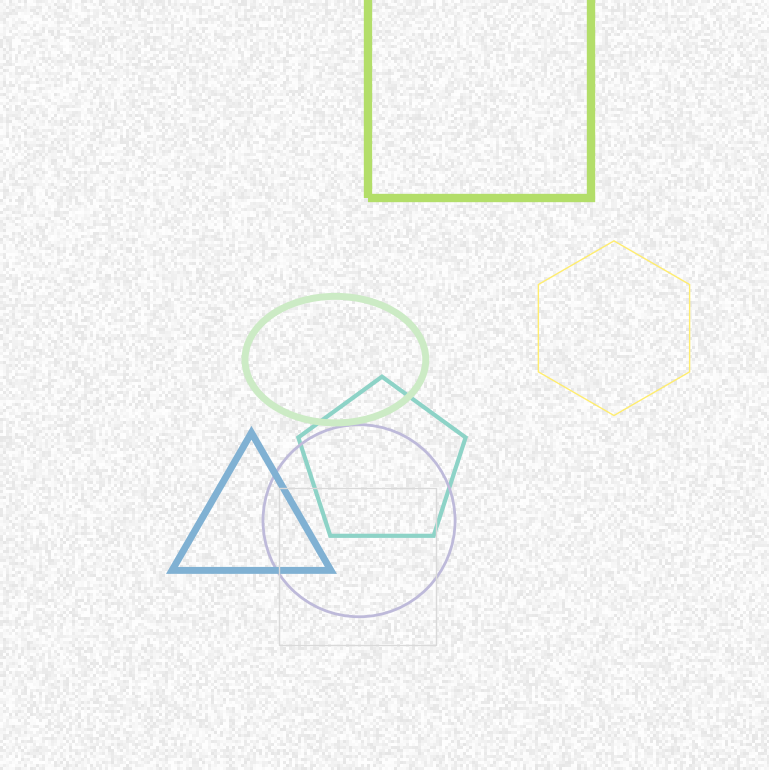[{"shape": "pentagon", "thickness": 1.5, "radius": 0.57, "center": [0.496, 0.397]}, {"shape": "circle", "thickness": 1, "radius": 0.62, "center": [0.466, 0.324]}, {"shape": "triangle", "thickness": 2.5, "radius": 0.6, "center": [0.327, 0.319]}, {"shape": "square", "thickness": 3, "radius": 0.72, "center": [0.623, 0.887]}, {"shape": "square", "thickness": 0.5, "radius": 0.51, "center": [0.464, 0.264]}, {"shape": "oval", "thickness": 2.5, "radius": 0.59, "center": [0.436, 0.533]}, {"shape": "hexagon", "thickness": 0.5, "radius": 0.57, "center": [0.797, 0.574]}]